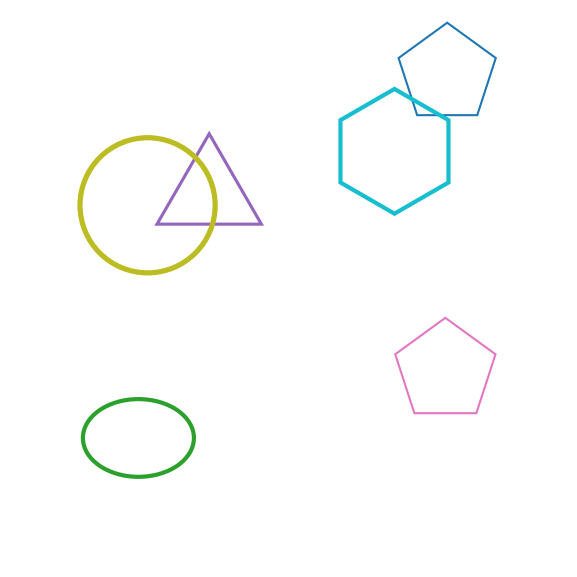[{"shape": "pentagon", "thickness": 1, "radius": 0.44, "center": [0.774, 0.871]}, {"shape": "oval", "thickness": 2, "radius": 0.48, "center": [0.24, 0.241]}, {"shape": "triangle", "thickness": 1.5, "radius": 0.52, "center": [0.362, 0.663]}, {"shape": "pentagon", "thickness": 1, "radius": 0.46, "center": [0.771, 0.357]}, {"shape": "circle", "thickness": 2.5, "radius": 0.59, "center": [0.256, 0.644]}, {"shape": "hexagon", "thickness": 2, "radius": 0.54, "center": [0.683, 0.737]}]